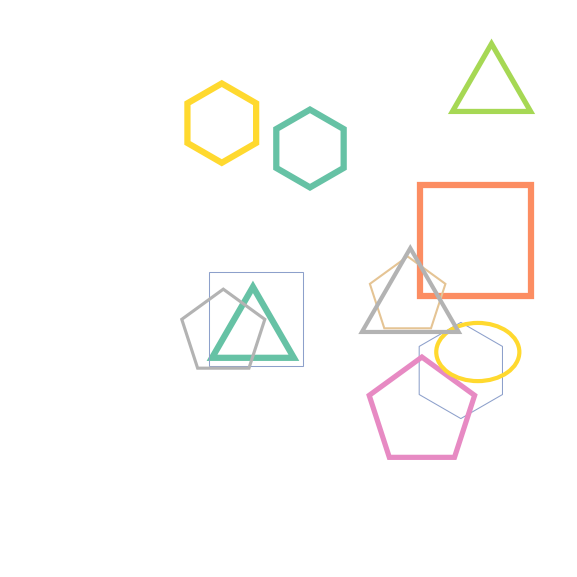[{"shape": "hexagon", "thickness": 3, "radius": 0.34, "center": [0.537, 0.742]}, {"shape": "triangle", "thickness": 3, "radius": 0.41, "center": [0.438, 0.42]}, {"shape": "square", "thickness": 3, "radius": 0.48, "center": [0.824, 0.583]}, {"shape": "square", "thickness": 0.5, "radius": 0.41, "center": [0.443, 0.446]}, {"shape": "hexagon", "thickness": 0.5, "radius": 0.42, "center": [0.798, 0.358]}, {"shape": "pentagon", "thickness": 2.5, "radius": 0.48, "center": [0.731, 0.285]}, {"shape": "triangle", "thickness": 2.5, "radius": 0.39, "center": [0.851, 0.845]}, {"shape": "hexagon", "thickness": 3, "radius": 0.34, "center": [0.384, 0.786]}, {"shape": "oval", "thickness": 2, "radius": 0.36, "center": [0.827, 0.39]}, {"shape": "pentagon", "thickness": 1, "radius": 0.34, "center": [0.706, 0.486]}, {"shape": "pentagon", "thickness": 1.5, "radius": 0.38, "center": [0.387, 0.423]}, {"shape": "triangle", "thickness": 2, "radius": 0.48, "center": [0.71, 0.473]}]